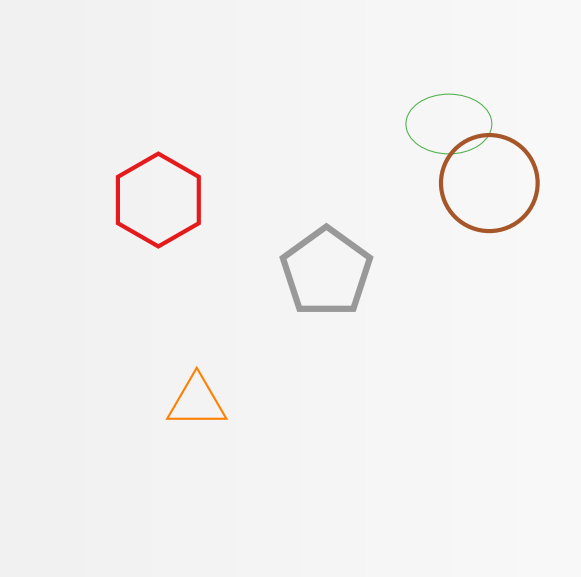[{"shape": "hexagon", "thickness": 2, "radius": 0.4, "center": [0.272, 0.653]}, {"shape": "oval", "thickness": 0.5, "radius": 0.37, "center": [0.772, 0.784]}, {"shape": "triangle", "thickness": 1, "radius": 0.29, "center": [0.339, 0.303]}, {"shape": "circle", "thickness": 2, "radius": 0.42, "center": [0.842, 0.682]}, {"shape": "pentagon", "thickness": 3, "radius": 0.39, "center": [0.562, 0.528]}]